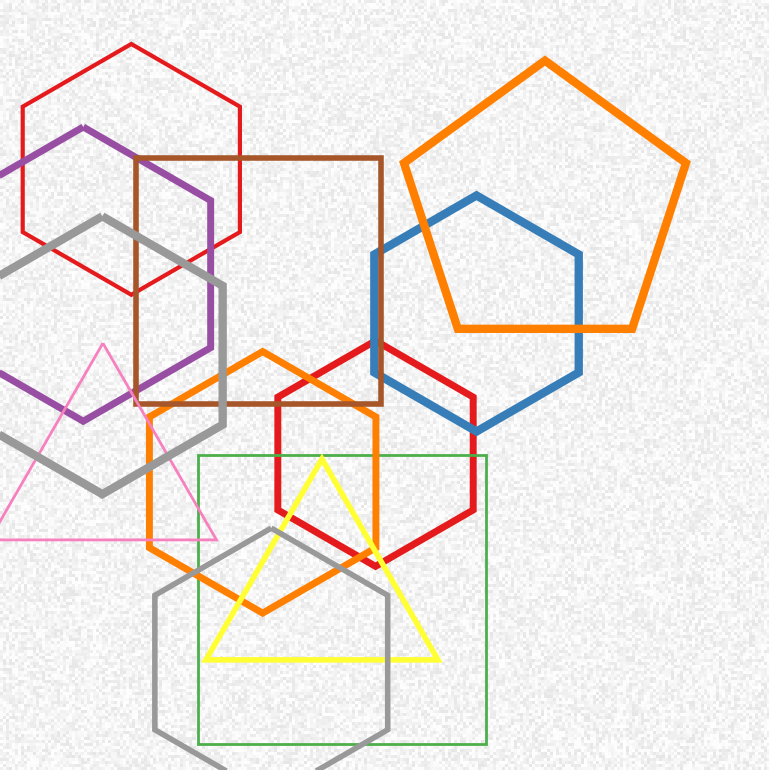[{"shape": "hexagon", "thickness": 2.5, "radius": 0.73, "center": [0.488, 0.411]}, {"shape": "hexagon", "thickness": 1.5, "radius": 0.81, "center": [0.171, 0.78]}, {"shape": "hexagon", "thickness": 3, "radius": 0.77, "center": [0.619, 0.593]}, {"shape": "square", "thickness": 1, "radius": 0.94, "center": [0.444, 0.222]}, {"shape": "hexagon", "thickness": 2.5, "radius": 0.96, "center": [0.108, 0.644]}, {"shape": "pentagon", "thickness": 3, "radius": 0.96, "center": [0.708, 0.729]}, {"shape": "hexagon", "thickness": 2.5, "radius": 0.85, "center": [0.341, 0.374]}, {"shape": "triangle", "thickness": 2, "radius": 0.87, "center": [0.418, 0.23]}, {"shape": "square", "thickness": 2, "radius": 0.8, "center": [0.336, 0.635]}, {"shape": "triangle", "thickness": 1, "radius": 0.85, "center": [0.134, 0.384]}, {"shape": "hexagon", "thickness": 2, "radius": 0.87, "center": [0.352, 0.14]}, {"shape": "hexagon", "thickness": 3, "radius": 0.9, "center": [0.133, 0.539]}]